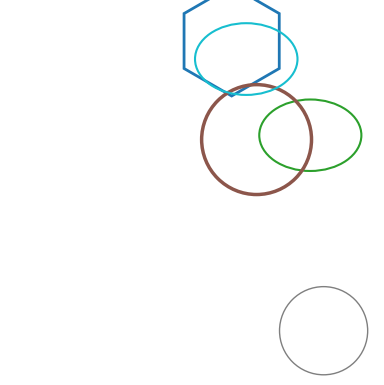[{"shape": "hexagon", "thickness": 2, "radius": 0.71, "center": [0.602, 0.893]}, {"shape": "oval", "thickness": 1.5, "radius": 0.66, "center": [0.806, 0.649]}, {"shape": "circle", "thickness": 2.5, "radius": 0.71, "center": [0.666, 0.637]}, {"shape": "circle", "thickness": 1, "radius": 0.57, "center": [0.841, 0.141]}, {"shape": "oval", "thickness": 1.5, "radius": 0.67, "center": [0.64, 0.847]}]